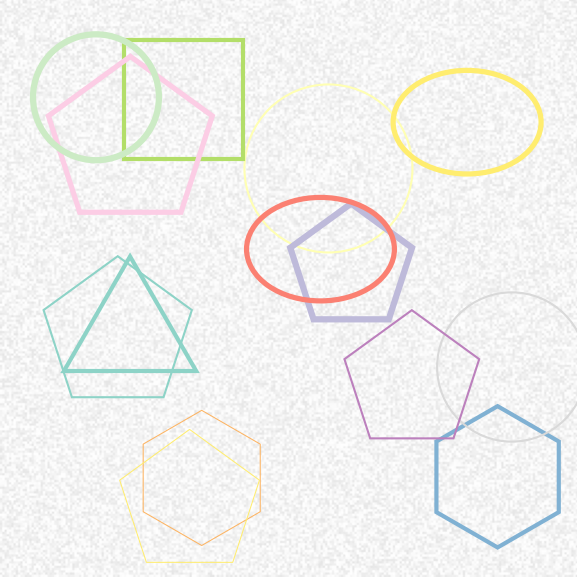[{"shape": "pentagon", "thickness": 1, "radius": 0.67, "center": [0.204, 0.421]}, {"shape": "triangle", "thickness": 2, "radius": 0.66, "center": [0.225, 0.423]}, {"shape": "circle", "thickness": 1, "radius": 0.73, "center": [0.569, 0.707]}, {"shape": "pentagon", "thickness": 3, "radius": 0.55, "center": [0.608, 0.536]}, {"shape": "oval", "thickness": 2.5, "radius": 0.64, "center": [0.555, 0.568]}, {"shape": "hexagon", "thickness": 2, "radius": 0.61, "center": [0.862, 0.173]}, {"shape": "hexagon", "thickness": 0.5, "radius": 0.59, "center": [0.349, 0.172]}, {"shape": "square", "thickness": 2, "radius": 0.51, "center": [0.318, 0.826]}, {"shape": "pentagon", "thickness": 2.5, "radius": 0.75, "center": [0.226, 0.752]}, {"shape": "circle", "thickness": 1, "radius": 0.65, "center": [0.886, 0.364]}, {"shape": "pentagon", "thickness": 1, "radius": 0.61, "center": [0.713, 0.339]}, {"shape": "circle", "thickness": 3, "radius": 0.55, "center": [0.166, 0.831]}, {"shape": "oval", "thickness": 2.5, "radius": 0.64, "center": [0.809, 0.788]}, {"shape": "pentagon", "thickness": 0.5, "radius": 0.64, "center": [0.328, 0.128]}]